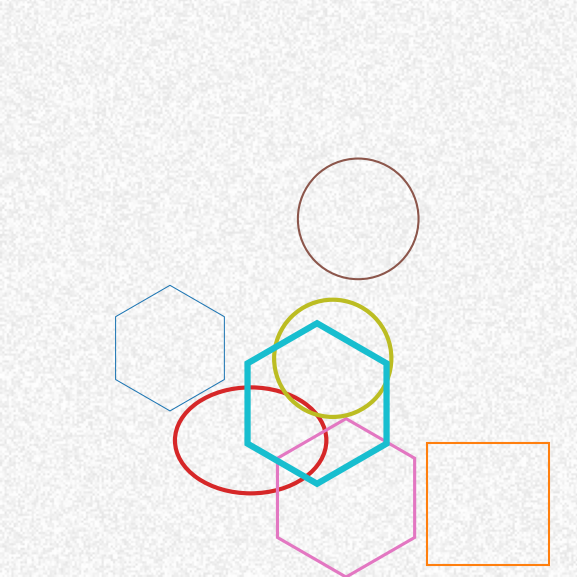[{"shape": "hexagon", "thickness": 0.5, "radius": 0.54, "center": [0.294, 0.396]}, {"shape": "square", "thickness": 1, "radius": 0.53, "center": [0.844, 0.126]}, {"shape": "oval", "thickness": 2, "radius": 0.66, "center": [0.434, 0.237]}, {"shape": "circle", "thickness": 1, "radius": 0.52, "center": [0.62, 0.62]}, {"shape": "hexagon", "thickness": 1.5, "radius": 0.69, "center": [0.599, 0.137]}, {"shape": "circle", "thickness": 2, "radius": 0.51, "center": [0.576, 0.379]}, {"shape": "hexagon", "thickness": 3, "radius": 0.69, "center": [0.549, 0.3]}]